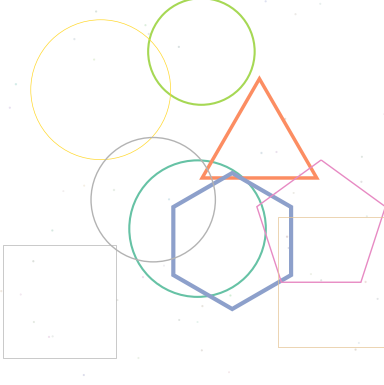[{"shape": "circle", "thickness": 1.5, "radius": 0.89, "center": [0.513, 0.406]}, {"shape": "triangle", "thickness": 2.5, "radius": 0.86, "center": [0.674, 0.624]}, {"shape": "hexagon", "thickness": 3, "radius": 0.88, "center": [0.603, 0.374]}, {"shape": "pentagon", "thickness": 1, "radius": 0.88, "center": [0.834, 0.409]}, {"shape": "circle", "thickness": 1.5, "radius": 0.69, "center": [0.523, 0.866]}, {"shape": "circle", "thickness": 0.5, "radius": 0.91, "center": [0.262, 0.767]}, {"shape": "square", "thickness": 0.5, "radius": 0.85, "center": [0.892, 0.268]}, {"shape": "circle", "thickness": 1, "radius": 0.81, "center": [0.398, 0.481]}, {"shape": "square", "thickness": 0.5, "radius": 0.73, "center": [0.155, 0.218]}]